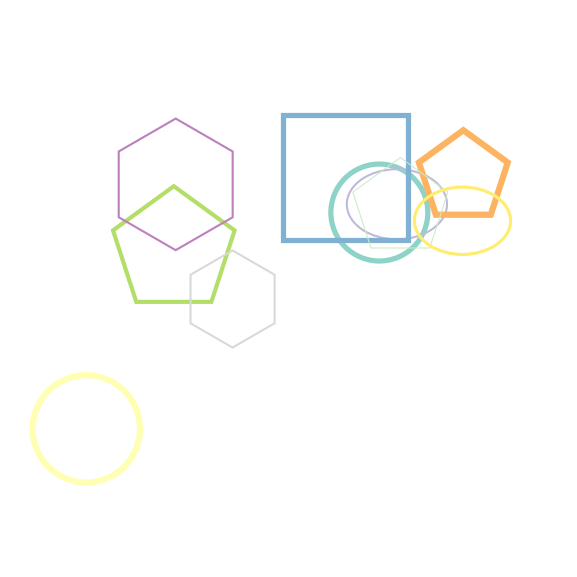[{"shape": "circle", "thickness": 2.5, "radius": 0.42, "center": [0.657, 0.631]}, {"shape": "circle", "thickness": 3, "radius": 0.46, "center": [0.149, 0.257]}, {"shape": "oval", "thickness": 1, "radius": 0.43, "center": [0.687, 0.645]}, {"shape": "square", "thickness": 2.5, "radius": 0.54, "center": [0.598, 0.691]}, {"shape": "pentagon", "thickness": 3, "radius": 0.4, "center": [0.802, 0.693]}, {"shape": "pentagon", "thickness": 2, "radius": 0.55, "center": [0.301, 0.566]}, {"shape": "hexagon", "thickness": 1, "radius": 0.42, "center": [0.403, 0.481]}, {"shape": "hexagon", "thickness": 1, "radius": 0.57, "center": [0.304, 0.68]}, {"shape": "pentagon", "thickness": 0.5, "radius": 0.43, "center": [0.693, 0.64]}, {"shape": "oval", "thickness": 1.5, "radius": 0.42, "center": [0.801, 0.617]}]